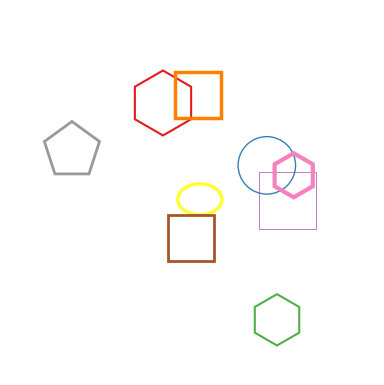[{"shape": "hexagon", "thickness": 1.5, "radius": 0.42, "center": [0.423, 0.733]}, {"shape": "circle", "thickness": 1, "radius": 0.37, "center": [0.693, 0.57]}, {"shape": "hexagon", "thickness": 1.5, "radius": 0.33, "center": [0.72, 0.169]}, {"shape": "square", "thickness": 0.5, "radius": 0.37, "center": [0.748, 0.479]}, {"shape": "square", "thickness": 2.5, "radius": 0.3, "center": [0.514, 0.753]}, {"shape": "oval", "thickness": 2.5, "radius": 0.29, "center": [0.519, 0.482]}, {"shape": "square", "thickness": 2, "radius": 0.3, "center": [0.497, 0.382]}, {"shape": "hexagon", "thickness": 3, "radius": 0.29, "center": [0.763, 0.545]}, {"shape": "pentagon", "thickness": 2, "radius": 0.38, "center": [0.187, 0.609]}]